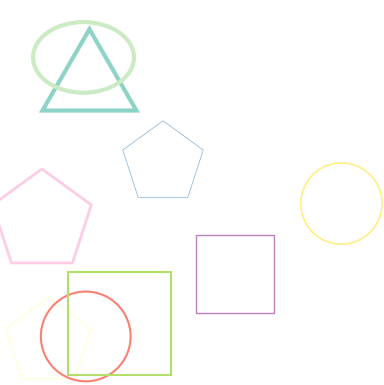[{"shape": "triangle", "thickness": 3, "radius": 0.7, "center": [0.232, 0.783]}, {"shape": "pentagon", "thickness": 0.5, "radius": 0.58, "center": [0.126, 0.11]}, {"shape": "circle", "thickness": 1.5, "radius": 0.58, "center": [0.223, 0.126]}, {"shape": "pentagon", "thickness": 0.5, "radius": 0.55, "center": [0.423, 0.576]}, {"shape": "square", "thickness": 1.5, "radius": 0.67, "center": [0.31, 0.159]}, {"shape": "pentagon", "thickness": 2, "radius": 0.67, "center": [0.109, 0.426]}, {"shape": "square", "thickness": 1, "radius": 0.51, "center": [0.611, 0.288]}, {"shape": "oval", "thickness": 3, "radius": 0.66, "center": [0.217, 0.851]}, {"shape": "circle", "thickness": 1, "radius": 0.53, "center": [0.887, 0.471]}]